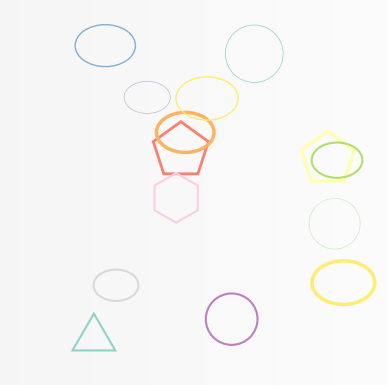[{"shape": "circle", "thickness": 0.5, "radius": 0.37, "center": [0.656, 0.86]}, {"shape": "triangle", "thickness": 1.5, "radius": 0.32, "center": [0.242, 0.122]}, {"shape": "pentagon", "thickness": 2.5, "radius": 0.36, "center": [0.846, 0.588]}, {"shape": "oval", "thickness": 0.5, "radius": 0.3, "center": [0.38, 0.747]}, {"shape": "pentagon", "thickness": 2, "radius": 0.37, "center": [0.467, 0.609]}, {"shape": "oval", "thickness": 1, "radius": 0.39, "center": [0.272, 0.881]}, {"shape": "oval", "thickness": 2.5, "radius": 0.37, "center": [0.478, 0.656]}, {"shape": "oval", "thickness": 1.5, "radius": 0.33, "center": [0.87, 0.584]}, {"shape": "hexagon", "thickness": 1.5, "radius": 0.32, "center": [0.455, 0.486]}, {"shape": "oval", "thickness": 1.5, "radius": 0.29, "center": [0.299, 0.259]}, {"shape": "circle", "thickness": 1.5, "radius": 0.33, "center": [0.598, 0.171]}, {"shape": "circle", "thickness": 0.5, "radius": 0.33, "center": [0.864, 0.419]}, {"shape": "oval", "thickness": 1, "radius": 0.4, "center": [0.534, 0.744]}, {"shape": "oval", "thickness": 2.5, "radius": 0.41, "center": [0.886, 0.266]}]